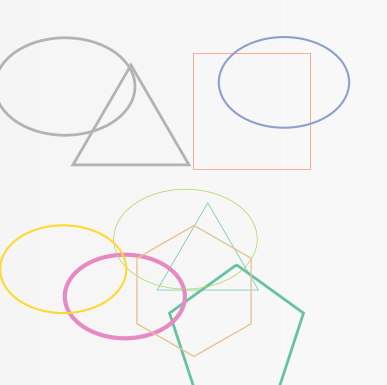[{"shape": "pentagon", "thickness": 2, "radius": 0.91, "center": [0.61, 0.131]}, {"shape": "triangle", "thickness": 0.5, "radius": 0.75, "center": [0.536, 0.322]}, {"shape": "square", "thickness": 0.5, "radius": 0.75, "center": [0.648, 0.711]}, {"shape": "oval", "thickness": 1.5, "radius": 0.84, "center": [0.733, 0.786]}, {"shape": "oval", "thickness": 3, "radius": 0.78, "center": [0.322, 0.23]}, {"shape": "oval", "thickness": 0.5, "radius": 0.93, "center": [0.479, 0.379]}, {"shape": "oval", "thickness": 1.5, "radius": 0.81, "center": [0.163, 0.301]}, {"shape": "hexagon", "thickness": 1, "radius": 0.85, "center": [0.501, 0.244]}, {"shape": "oval", "thickness": 2, "radius": 0.9, "center": [0.168, 0.775]}, {"shape": "triangle", "thickness": 2, "radius": 0.86, "center": [0.338, 0.658]}]